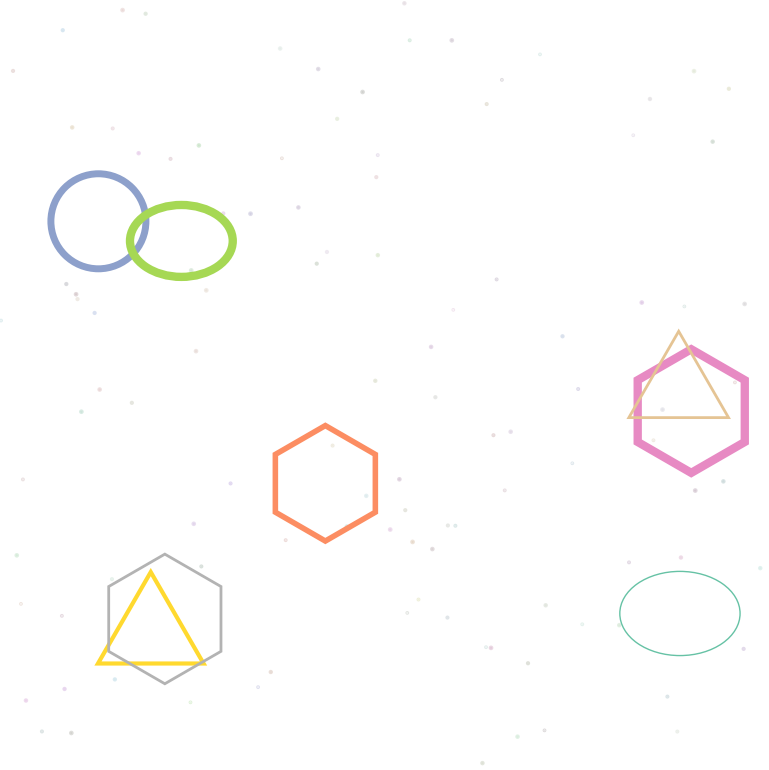[{"shape": "oval", "thickness": 0.5, "radius": 0.39, "center": [0.883, 0.203]}, {"shape": "hexagon", "thickness": 2, "radius": 0.37, "center": [0.423, 0.372]}, {"shape": "circle", "thickness": 2.5, "radius": 0.31, "center": [0.128, 0.713]}, {"shape": "hexagon", "thickness": 3, "radius": 0.4, "center": [0.898, 0.466]}, {"shape": "oval", "thickness": 3, "radius": 0.33, "center": [0.236, 0.687]}, {"shape": "triangle", "thickness": 1.5, "radius": 0.4, "center": [0.196, 0.178]}, {"shape": "triangle", "thickness": 1, "radius": 0.37, "center": [0.881, 0.495]}, {"shape": "hexagon", "thickness": 1, "radius": 0.42, "center": [0.214, 0.196]}]